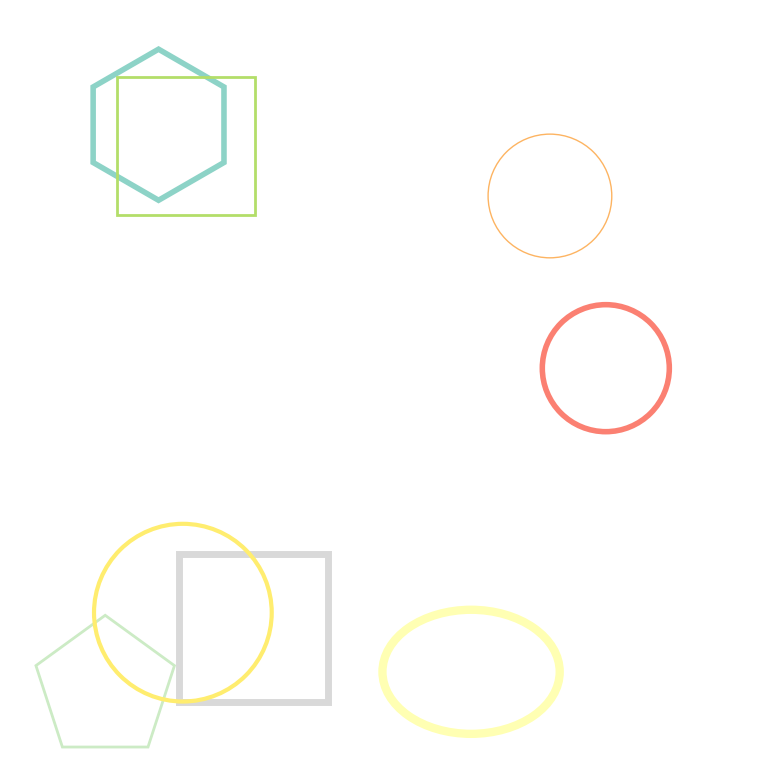[{"shape": "hexagon", "thickness": 2, "radius": 0.49, "center": [0.206, 0.838]}, {"shape": "oval", "thickness": 3, "radius": 0.58, "center": [0.612, 0.128]}, {"shape": "circle", "thickness": 2, "radius": 0.41, "center": [0.787, 0.522]}, {"shape": "circle", "thickness": 0.5, "radius": 0.4, "center": [0.714, 0.745]}, {"shape": "square", "thickness": 1, "radius": 0.45, "center": [0.241, 0.811]}, {"shape": "square", "thickness": 2.5, "radius": 0.48, "center": [0.329, 0.185]}, {"shape": "pentagon", "thickness": 1, "radius": 0.47, "center": [0.137, 0.106]}, {"shape": "circle", "thickness": 1.5, "radius": 0.58, "center": [0.237, 0.204]}]